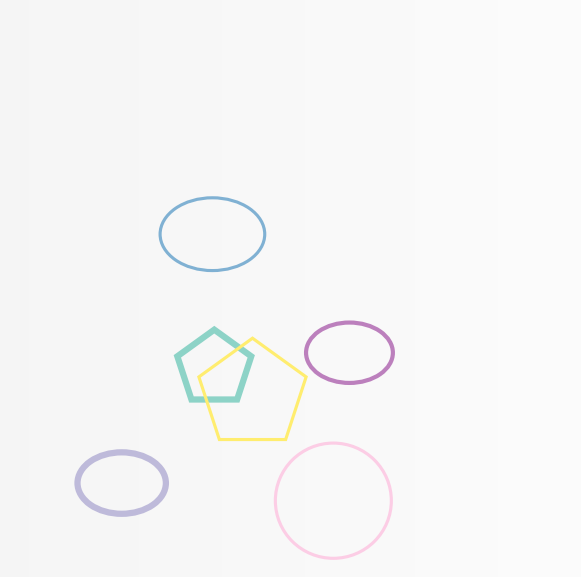[{"shape": "pentagon", "thickness": 3, "radius": 0.33, "center": [0.369, 0.361]}, {"shape": "oval", "thickness": 3, "radius": 0.38, "center": [0.209, 0.163]}, {"shape": "oval", "thickness": 1.5, "radius": 0.45, "center": [0.365, 0.594]}, {"shape": "circle", "thickness": 1.5, "radius": 0.5, "center": [0.573, 0.132]}, {"shape": "oval", "thickness": 2, "radius": 0.37, "center": [0.601, 0.388]}, {"shape": "pentagon", "thickness": 1.5, "radius": 0.48, "center": [0.434, 0.316]}]